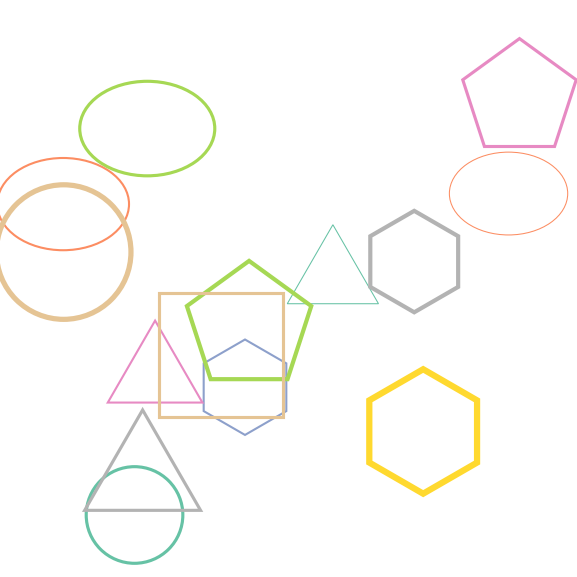[{"shape": "circle", "thickness": 1.5, "radius": 0.42, "center": [0.233, 0.107]}, {"shape": "triangle", "thickness": 0.5, "radius": 0.46, "center": [0.576, 0.519]}, {"shape": "oval", "thickness": 0.5, "radius": 0.51, "center": [0.881, 0.664]}, {"shape": "oval", "thickness": 1, "radius": 0.57, "center": [0.109, 0.646]}, {"shape": "hexagon", "thickness": 1, "radius": 0.41, "center": [0.424, 0.329]}, {"shape": "triangle", "thickness": 1, "radius": 0.47, "center": [0.269, 0.349]}, {"shape": "pentagon", "thickness": 1.5, "radius": 0.52, "center": [0.9, 0.829]}, {"shape": "oval", "thickness": 1.5, "radius": 0.58, "center": [0.255, 0.777]}, {"shape": "pentagon", "thickness": 2, "radius": 0.57, "center": [0.431, 0.434]}, {"shape": "hexagon", "thickness": 3, "radius": 0.54, "center": [0.733, 0.252]}, {"shape": "square", "thickness": 1.5, "radius": 0.53, "center": [0.383, 0.384]}, {"shape": "circle", "thickness": 2.5, "radius": 0.58, "center": [0.11, 0.563]}, {"shape": "triangle", "thickness": 1.5, "radius": 0.58, "center": [0.247, 0.173]}, {"shape": "hexagon", "thickness": 2, "radius": 0.44, "center": [0.717, 0.546]}]